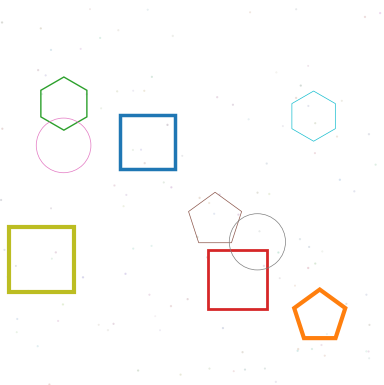[{"shape": "square", "thickness": 2.5, "radius": 0.35, "center": [0.383, 0.631]}, {"shape": "pentagon", "thickness": 3, "radius": 0.35, "center": [0.83, 0.178]}, {"shape": "hexagon", "thickness": 1, "radius": 0.35, "center": [0.166, 0.731]}, {"shape": "square", "thickness": 2, "radius": 0.38, "center": [0.617, 0.275]}, {"shape": "pentagon", "thickness": 0.5, "radius": 0.36, "center": [0.559, 0.428]}, {"shape": "circle", "thickness": 0.5, "radius": 0.35, "center": [0.165, 0.622]}, {"shape": "circle", "thickness": 0.5, "radius": 0.37, "center": [0.669, 0.372]}, {"shape": "square", "thickness": 3, "radius": 0.42, "center": [0.108, 0.325]}, {"shape": "hexagon", "thickness": 0.5, "radius": 0.33, "center": [0.815, 0.698]}]